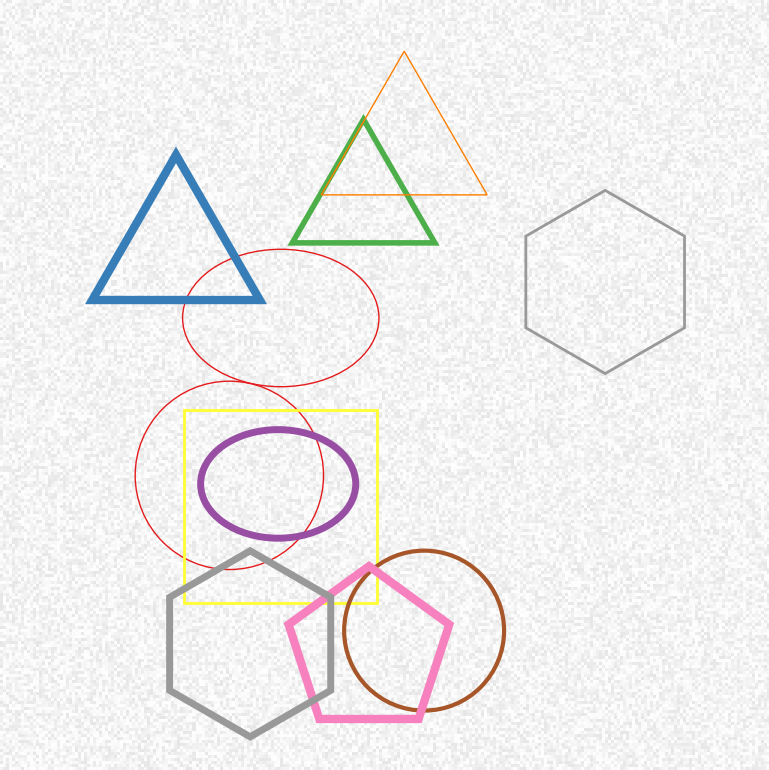[{"shape": "oval", "thickness": 0.5, "radius": 0.64, "center": [0.365, 0.587]}, {"shape": "circle", "thickness": 0.5, "radius": 0.61, "center": [0.298, 0.383]}, {"shape": "triangle", "thickness": 3, "radius": 0.63, "center": [0.229, 0.673]}, {"shape": "triangle", "thickness": 2, "radius": 0.53, "center": [0.472, 0.738]}, {"shape": "oval", "thickness": 2.5, "radius": 0.5, "center": [0.361, 0.372]}, {"shape": "triangle", "thickness": 0.5, "radius": 0.62, "center": [0.525, 0.809]}, {"shape": "square", "thickness": 1, "radius": 0.63, "center": [0.365, 0.343]}, {"shape": "circle", "thickness": 1.5, "radius": 0.52, "center": [0.551, 0.181]}, {"shape": "pentagon", "thickness": 3, "radius": 0.55, "center": [0.479, 0.155]}, {"shape": "hexagon", "thickness": 2.5, "radius": 0.6, "center": [0.325, 0.164]}, {"shape": "hexagon", "thickness": 1, "radius": 0.59, "center": [0.786, 0.634]}]